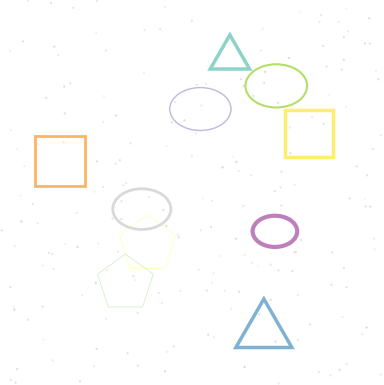[{"shape": "triangle", "thickness": 2.5, "radius": 0.3, "center": [0.597, 0.85]}, {"shape": "pentagon", "thickness": 0.5, "radius": 0.38, "center": [0.383, 0.365]}, {"shape": "oval", "thickness": 1, "radius": 0.4, "center": [0.52, 0.717]}, {"shape": "triangle", "thickness": 2.5, "radius": 0.42, "center": [0.685, 0.139]}, {"shape": "square", "thickness": 2, "radius": 0.33, "center": [0.156, 0.582]}, {"shape": "oval", "thickness": 1.5, "radius": 0.4, "center": [0.718, 0.777]}, {"shape": "oval", "thickness": 2, "radius": 0.38, "center": [0.368, 0.457]}, {"shape": "oval", "thickness": 3, "radius": 0.29, "center": [0.714, 0.399]}, {"shape": "pentagon", "thickness": 0.5, "radius": 0.38, "center": [0.326, 0.264]}, {"shape": "square", "thickness": 2.5, "radius": 0.31, "center": [0.803, 0.654]}]